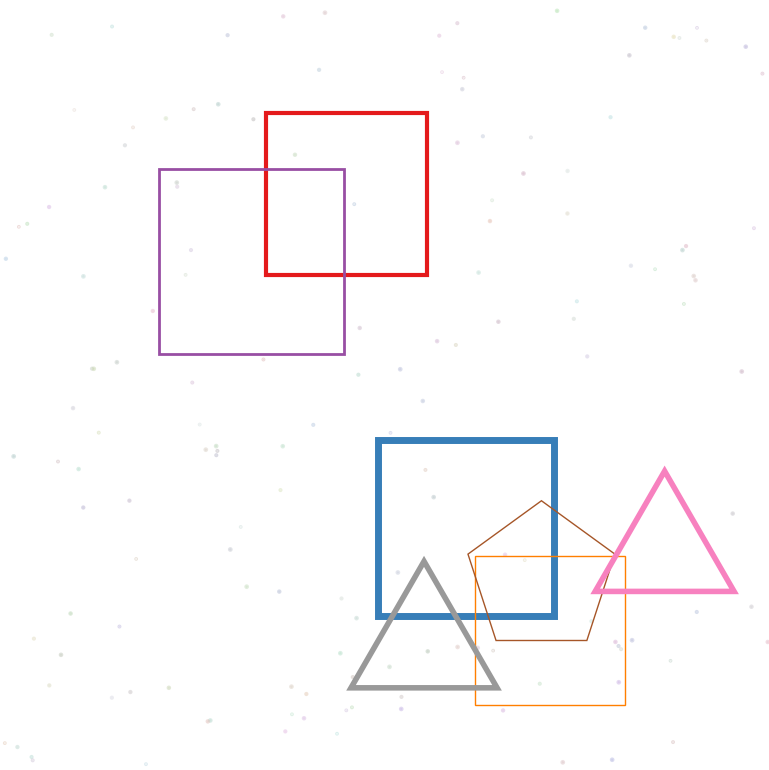[{"shape": "square", "thickness": 1.5, "radius": 0.52, "center": [0.45, 0.748]}, {"shape": "square", "thickness": 2.5, "radius": 0.57, "center": [0.605, 0.314]}, {"shape": "square", "thickness": 1, "radius": 0.6, "center": [0.327, 0.66]}, {"shape": "square", "thickness": 0.5, "radius": 0.48, "center": [0.714, 0.181]}, {"shape": "pentagon", "thickness": 0.5, "radius": 0.5, "center": [0.703, 0.249]}, {"shape": "triangle", "thickness": 2, "radius": 0.52, "center": [0.863, 0.284]}, {"shape": "triangle", "thickness": 2, "radius": 0.55, "center": [0.551, 0.161]}]